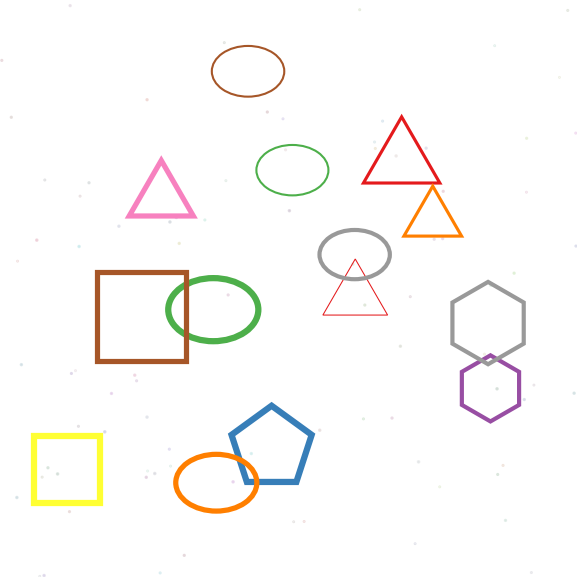[{"shape": "triangle", "thickness": 1.5, "radius": 0.38, "center": [0.695, 0.72]}, {"shape": "triangle", "thickness": 0.5, "radius": 0.32, "center": [0.615, 0.486]}, {"shape": "pentagon", "thickness": 3, "radius": 0.36, "center": [0.47, 0.224]}, {"shape": "oval", "thickness": 1, "radius": 0.31, "center": [0.506, 0.704]}, {"shape": "oval", "thickness": 3, "radius": 0.39, "center": [0.369, 0.463]}, {"shape": "hexagon", "thickness": 2, "radius": 0.29, "center": [0.849, 0.327]}, {"shape": "oval", "thickness": 2.5, "radius": 0.35, "center": [0.375, 0.163]}, {"shape": "triangle", "thickness": 1.5, "radius": 0.29, "center": [0.749, 0.619]}, {"shape": "square", "thickness": 3, "radius": 0.29, "center": [0.116, 0.186]}, {"shape": "square", "thickness": 2.5, "radius": 0.39, "center": [0.246, 0.451]}, {"shape": "oval", "thickness": 1, "radius": 0.31, "center": [0.43, 0.876]}, {"shape": "triangle", "thickness": 2.5, "radius": 0.32, "center": [0.279, 0.657]}, {"shape": "oval", "thickness": 2, "radius": 0.3, "center": [0.614, 0.558]}, {"shape": "hexagon", "thickness": 2, "radius": 0.36, "center": [0.845, 0.44]}]